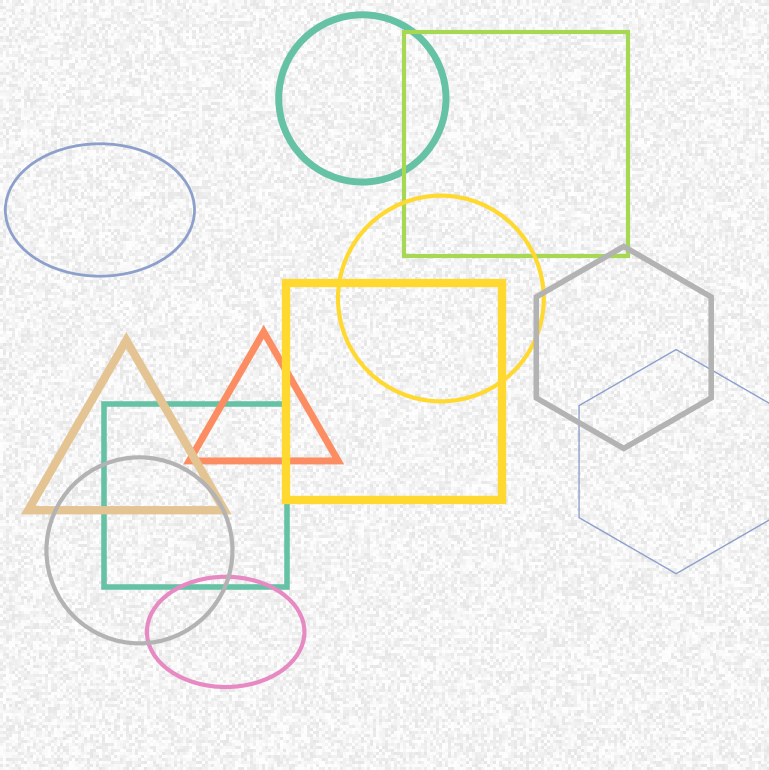[{"shape": "square", "thickness": 2, "radius": 0.59, "center": [0.254, 0.357]}, {"shape": "circle", "thickness": 2.5, "radius": 0.54, "center": [0.471, 0.872]}, {"shape": "triangle", "thickness": 2.5, "radius": 0.56, "center": [0.342, 0.457]}, {"shape": "hexagon", "thickness": 0.5, "radius": 0.73, "center": [0.878, 0.4]}, {"shape": "oval", "thickness": 1, "radius": 0.61, "center": [0.13, 0.727]}, {"shape": "oval", "thickness": 1.5, "radius": 0.51, "center": [0.293, 0.179]}, {"shape": "square", "thickness": 1.5, "radius": 0.73, "center": [0.671, 0.813]}, {"shape": "circle", "thickness": 1.5, "radius": 0.67, "center": [0.573, 0.612]}, {"shape": "square", "thickness": 3, "radius": 0.7, "center": [0.512, 0.492]}, {"shape": "triangle", "thickness": 3, "radius": 0.74, "center": [0.164, 0.411]}, {"shape": "hexagon", "thickness": 2, "radius": 0.66, "center": [0.81, 0.549]}, {"shape": "circle", "thickness": 1.5, "radius": 0.6, "center": [0.181, 0.285]}]